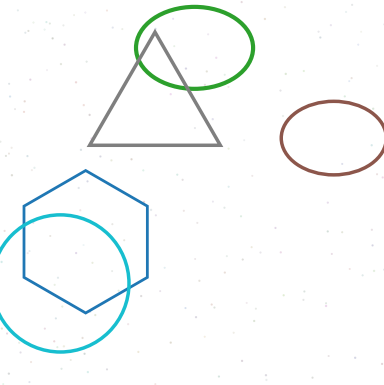[{"shape": "hexagon", "thickness": 2, "radius": 0.92, "center": [0.223, 0.372]}, {"shape": "oval", "thickness": 3, "radius": 0.76, "center": [0.505, 0.876]}, {"shape": "oval", "thickness": 2.5, "radius": 0.68, "center": [0.867, 0.641]}, {"shape": "triangle", "thickness": 2.5, "radius": 0.98, "center": [0.403, 0.721]}, {"shape": "circle", "thickness": 2.5, "radius": 0.89, "center": [0.157, 0.264]}]